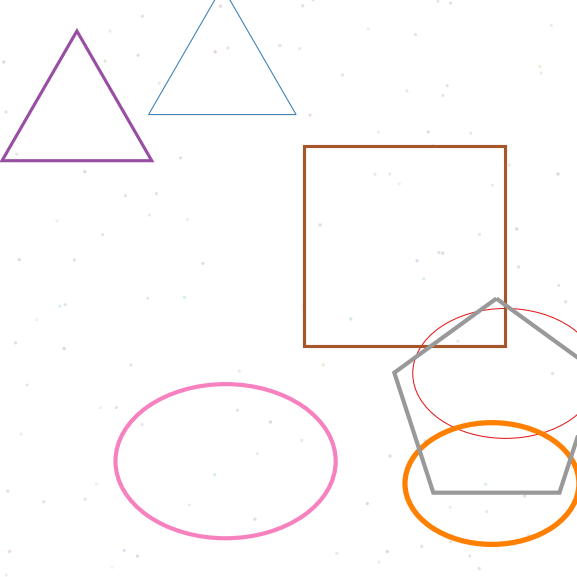[{"shape": "oval", "thickness": 0.5, "radius": 0.8, "center": [0.875, 0.353]}, {"shape": "triangle", "thickness": 0.5, "radius": 0.74, "center": [0.385, 0.874]}, {"shape": "triangle", "thickness": 1.5, "radius": 0.75, "center": [0.133, 0.796]}, {"shape": "oval", "thickness": 2.5, "radius": 0.75, "center": [0.852, 0.162]}, {"shape": "square", "thickness": 1.5, "radius": 0.87, "center": [0.7, 0.573]}, {"shape": "oval", "thickness": 2, "radius": 0.95, "center": [0.391, 0.201]}, {"shape": "pentagon", "thickness": 2, "radius": 0.93, "center": [0.86, 0.296]}]